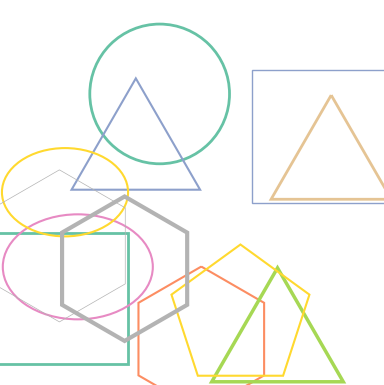[{"shape": "circle", "thickness": 2, "radius": 0.91, "center": [0.415, 0.756]}, {"shape": "square", "thickness": 2, "radius": 0.85, "center": [0.162, 0.225]}, {"shape": "hexagon", "thickness": 1.5, "radius": 0.94, "center": [0.523, 0.119]}, {"shape": "square", "thickness": 1, "radius": 0.86, "center": [0.827, 0.645]}, {"shape": "triangle", "thickness": 1.5, "radius": 0.96, "center": [0.353, 0.604]}, {"shape": "oval", "thickness": 1.5, "radius": 0.97, "center": [0.202, 0.307]}, {"shape": "triangle", "thickness": 2.5, "radius": 0.99, "center": [0.721, 0.107]}, {"shape": "oval", "thickness": 1.5, "radius": 0.82, "center": [0.169, 0.501]}, {"shape": "pentagon", "thickness": 1.5, "radius": 0.94, "center": [0.625, 0.177]}, {"shape": "triangle", "thickness": 2, "radius": 0.9, "center": [0.86, 0.573]}, {"shape": "hexagon", "thickness": 3, "radius": 0.94, "center": [0.324, 0.302]}, {"shape": "hexagon", "thickness": 0.5, "radius": 0.99, "center": [0.154, 0.361]}]